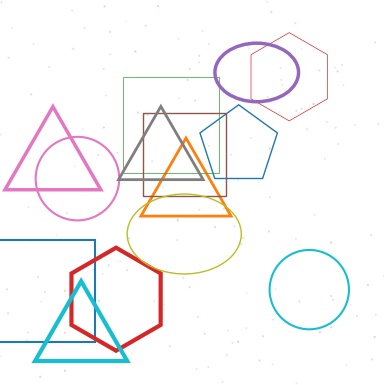[{"shape": "square", "thickness": 1.5, "radius": 0.66, "center": [0.115, 0.244]}, {"shape": "pentagon", "thickness": 1, "radius": 0.53, "center": [0.62, 0.622]}, {"shape": "triangle", "thickness": 2, "radius": 0.68, "center": [0.483, 0.506]}, {"shape": "square", "thickness": 0.5, "radius": 0.62, "center": [0.443, 0.675]}, {"shape": "hexagon", "thickness": 3, "radius": 0.67, "center": [0.301, 0.223]}, {"shape": "hexagon", "thickness": 0.5, "radius": 0.57, "center": [0.751, 0.801]}, {"shape": "oval", "thickness": 2.5, "radius": 0.54, "center": [0.667, 0.812]}, {"shape": "square", "thickness": 1, "radius": 0.54, "center": [0.48, 0.598]}, {"shape": "triangle", "thickness": 2.5, "radius": 0.72, "center": [0.137, 0.579]}, {"shape": "circle", "thickness": 1.5, "radius": 0.54, "center": [0.201, 0.536]}, {"shape": "triangle", "thickness": 2, "radius": 0.63, "center": [0.418, 0.597]}, {"shape": "oval", "thickness": 1, "radius": 0.74, "center": [0.479, 0.392]}, {"shape": "circle", "thickness": 1.5, "radius": 0.52, "center": [0.803, 0.248]}, {"shape": "triangle", "thickness": 3, "radius": 0.69, "center": [0.211, 0.131]}]